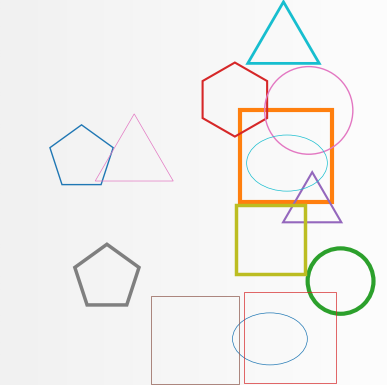[{"shape": "oval", "thickness": 0.5, "radius": 0.48, "center": [0.697, 0.12]}, {"shape": "pentagon", "thickness": 1, "radius": 0.43, "center": [0.21, 0.59]}, {"shape": "square", "thickness": 3, "radius": 0.6, "center": [0.737, 0.595]}, {"shape": "circle", "thickness": 3, "radius": 0.42, "center": [0.879, 0.27]}, {"shape": "hexagon", "thickness": 1.5, "radius": 0.48, "center": [0.606, 0.741]}, {"shape": "square", "thickness": 0.5, "radius": 0.59, "center": [0.749, 0.123]}, {"shape": "triangle", "thickness": 1.5, "radius": 0.43, "center": [0.806, 0.466]}, {"shape": "square", "thickness": 0.5, "radius": 0.57, "center": [0.503, 0.117]}, {"shape": "triangle", "thickness": 0.5, "radius": 0.58, "center": [0.346, 0.588]}, {"shape": "circle", "thickness": 1, "radius": 0.57, "center": [0.797, 0.713]}, {"shape": "pentagon", "thickness": 2.5, "radius": 0.44, "center": [0.276, 0.278]}, {"shape": "square", "thickness": 2.5, "radius": 0.45, "center": [0.698, 0.377]}, {"shape": "oval", "thickness": 0.5, "radius": 0.52, "center": [0.741, 0.576]}, {"shape": "triangle", "thickness": 2, "radius": 0.53, "center": [0.732, 0.889]}]